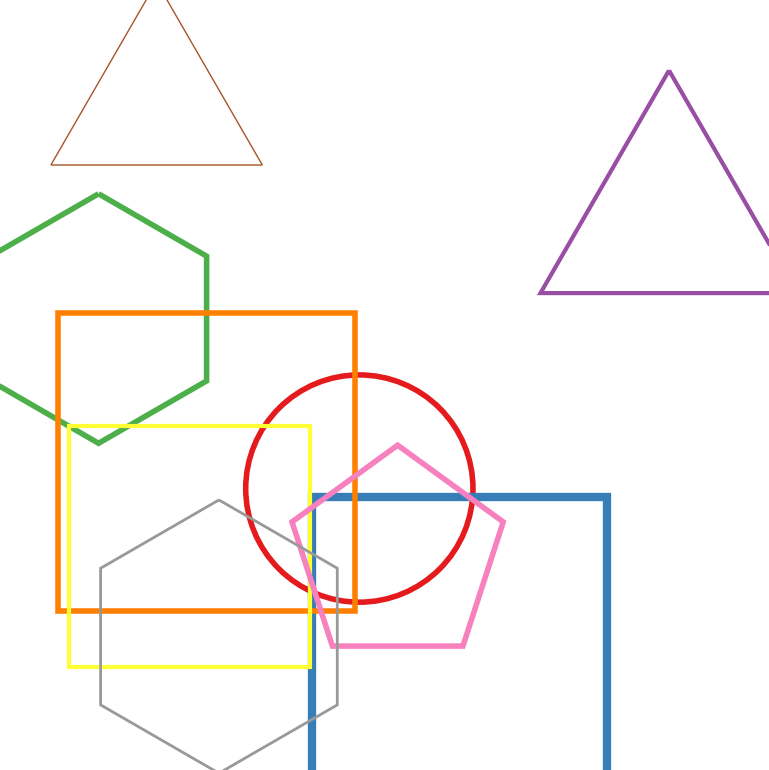[{"shape": "circle", "thickness": 2, "radius": 0.74, "center": [0.467, 0.366]}, {"shape": "square", "thickness": 3, "radius": 0.96, "center": [0.597, 0.163]}, {"shape": "hexagon", "thickness": 2, "radius": 0.81, "center": [0.128, 0.586]}, {"shape": "triangle", "thickness": 1.5, "radius": 0.96, "center": [0.869, 0.716]}, {"shape": "square", "thickness": 2, "radius": 0.97, "center": [0.268, 0.4]}, {"shape": "square", "thickness": 1.5, "radius": 0.78, "center": [0.246, 0.29]}, {"shape": "triangle", "thickness": 0.5, "radius": 0.79, "center": [0.203, 0.865]}, {"shape": "pentagon", "thickness": 2, "radius": 0.72, "center": [0.516, 0.278]}, {"shape": "hexagon", "thickness": 1, "radius": 0.89, "center": [0.284, 0.173]}]